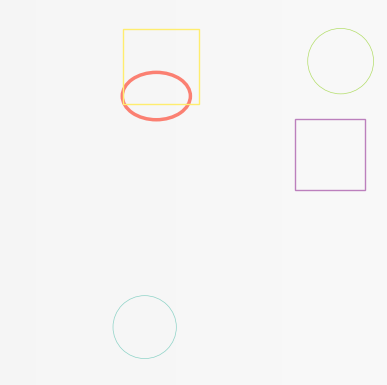[{"shape": "circle", "thickness": 0.5, "radius": 0.41, "center": [0.373, 0.15]}, {"shape": "oval", "thickness": 2.5, "radius": 0.44, "center": [0.403, 0.751]}, {"shape": "circle", "thickness": 0.5, "radius": 0.42, "center": [0.879, 0.841]}, {"shape": "square", "thickness": 1, "radius": 0.46, "center": [0.852, 0.599]}, {"shape": "square", "thickness": 1, "radius": 0.49, "center": [0.416, 0.828]}]